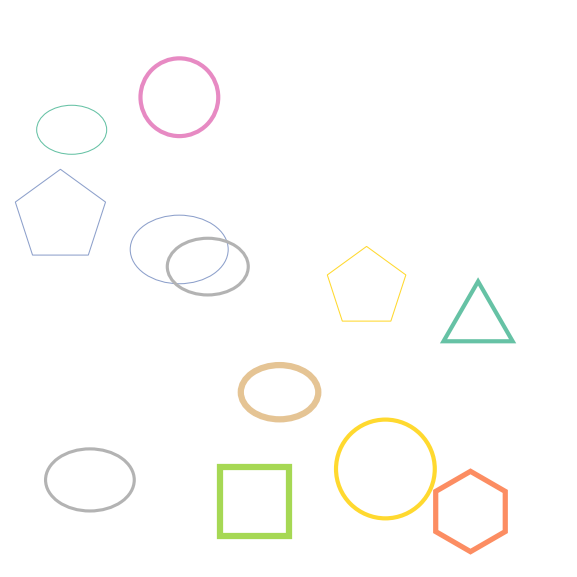[{"shape": "oval", "thickness": 0.5, "radius": 0.3, "center": [0.124, 0.774]}, {"shape": "triangle", "thickness": 2, "radius": 0.35, "center": [0.828, 0.443]}, {"shape": "hexagon", "thickness": 2.5, "radius": 0.35, "center": [0.815, 0.113]}, {"shape": "oval", "thickness": 0.5, "radius": 0.42, "center": [0.31, 0.567]}, {"shape": "pentagon", "thickness": 0.5, "radius": 0.41, "center": [0.105, 0.624]}, {"shape": "circle", "thickness": 2, "radius": 0.34, "center": [0.311, 0.831]}, {"shape": "square", "thickness": 3, "radius": 0.3, "center": [0.441, 0.131]}, {"shape": "circle", "thickness": 2, "radius": 0.43, "center": [0.667, 0.187]}, {"shape": "pentagon", "thickness": 0.5, "radius": 0.36, "center": [0.635, 0.501]}, {"shape": "oval", "thickness": 3, "radius": 0.34, "center": [0.484, 0.32]}, {"shape": "oval", "thickness": 1.5, "radius": 0.38, "center": [0.156, 0.168]}, {"shape": "oval", "thickness": 1.5, "radius": 0.35, "center": [0.36, 0.537]}]